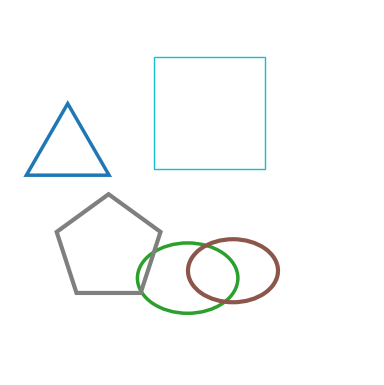[{"shape": "triangle", "thickness": 2.5, "radius": 0.62, "center": [0.176, 0.607]}, {"shape": "oval", "thickness": 2.5, "radius": 0.65, "center": [0.487, 0.278]}, {"shape": "oval", "thickness": 3, "radius": 0.58, "center": [0.605, 0.297]}, {"shape": "pentagon", "thickness": 3, "radius": 0.71, "center": [0.282, 0.354]}, {"shape": "square", "thickness": 1, "radius": 0.72, "center": [0.544, 0.706]}]